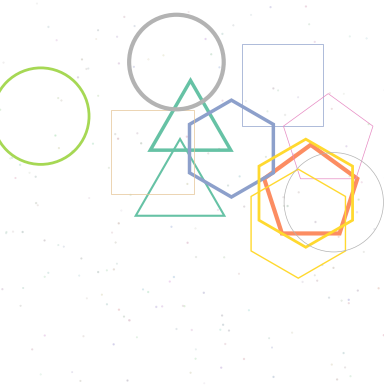[{"shape": "triangle", "thickness": 1.5, "radius": 0.66, "center": [0.468, 0.506]}, {"shape": "triangle", "thickness": 2.5, "radius": 0.6, "center": [0.495, 0.67]}, {"shape": "pentagon", "thickness": 3, "radius": 0.64, "center": [0.807, 0.497]}, {"shape": "square", "thickness": 0.5, "radius": 0.53, "center": [0.735, 0.779]}, {"shape": "hexagon", "thickness": 2.5, "radius": 0.63, "center": [0.601, 0.614]}, {"shape": "pentagon", "thickness": 0.5, "radius": 0.61, "center": [0.852, 0.635]}, {"shape": "circle", "thickness": 2, "radius": 0.63, "center": [0.106, 0.698]}, {"shape": "hexagon", "thickness": 2, "radius": 0.7, "center": [0.794, 0.498]}, {"shape": "hexagon", "thickness": 1, "radius": 0.71, "center": [0.775, 0.419]}, {"shape": "square", "thickness": 0.5, "radius": 0.54, "center": [0.396, 0.606]}, {"shape": "circle", "thickness": 3, "radius": 0.61, "center": [0.458, 0.839]}, {"shape": "circle", "thickness": 0.5, "radius": 0.65, "center": [0.867, 0.475]}]